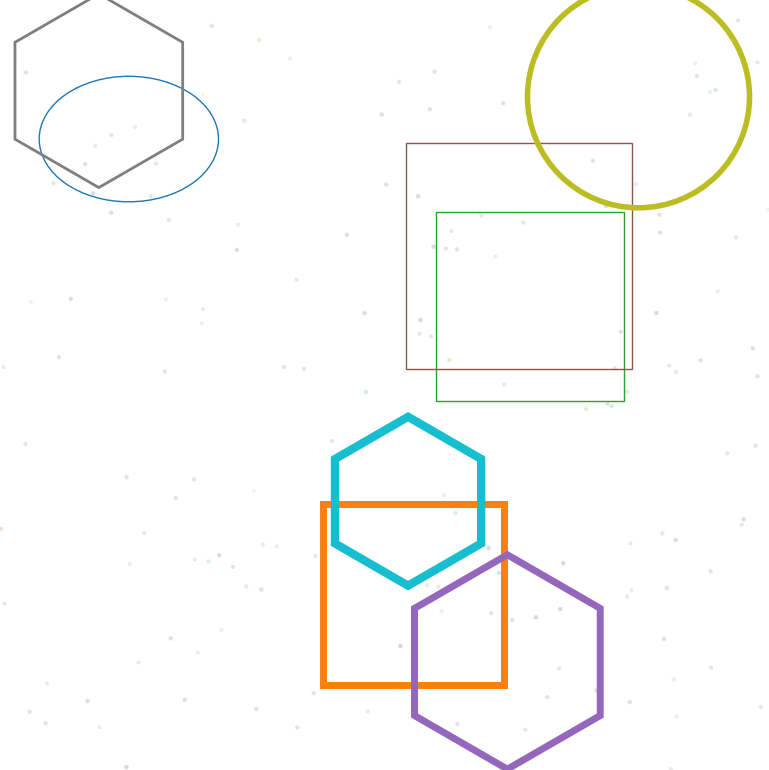[{"shape": "oval", "thickness": 0.5, "radius": 0.58, "center": [0.167, 0.819]}, {"shape": "square", "thickness": 2.5, "radius": 0.59, "center": [0.537, 0.228]}, {"shape": "square", "thickness": 0.5, "radius": 0.61, "center": [0.688, 0.602]}, {"shape": "hexagon", "thickness": 2.5, "radius": 0.7, "center": [0.659, 0.14]}, {"shape": "square", "thickness": 0.5, "radius": 0.73, "center": [0.674, 0.667]}, {"shape": "hexagon", "thickness": 1, "radius": 0.63, "center": [0.128, 0.882]}, {"shape": "circle", "thickness": 2, "radius": 0.72, "center": [0.829, 0.874]}, {"shape": "hexagon", "thickness": 3, "radius": 0.55, "center": [0.53, 0.349]}]